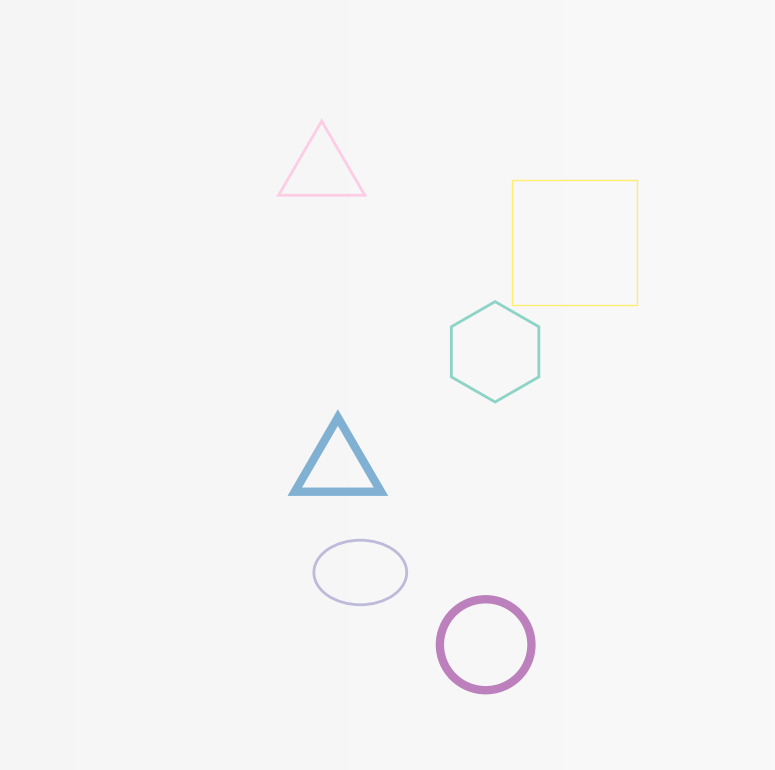[{"shape": "hexagon", "thickness": 1, "radius": 0.33, "center": [0.639, 0.543]}, {"shape": "oval", "thickness": 1, "radius": 0.3, "center": [0.465, 0.257]}, {"shape": "triangle", "thickness": 3, "radius": 0.32, "center": [0.436, 0.394]}, {"shape": "triangle", "thickness": 1, "radius": 0.32, "center": [0.415, 0.779]}, {"shape": "circle", "thickness": 3, "radius": 0.3, "center": [0.627, 0.163]}, {"shape": "square", "thickness": 0.5, "radius": 0.4, "center": [0.741, 0.685]}]